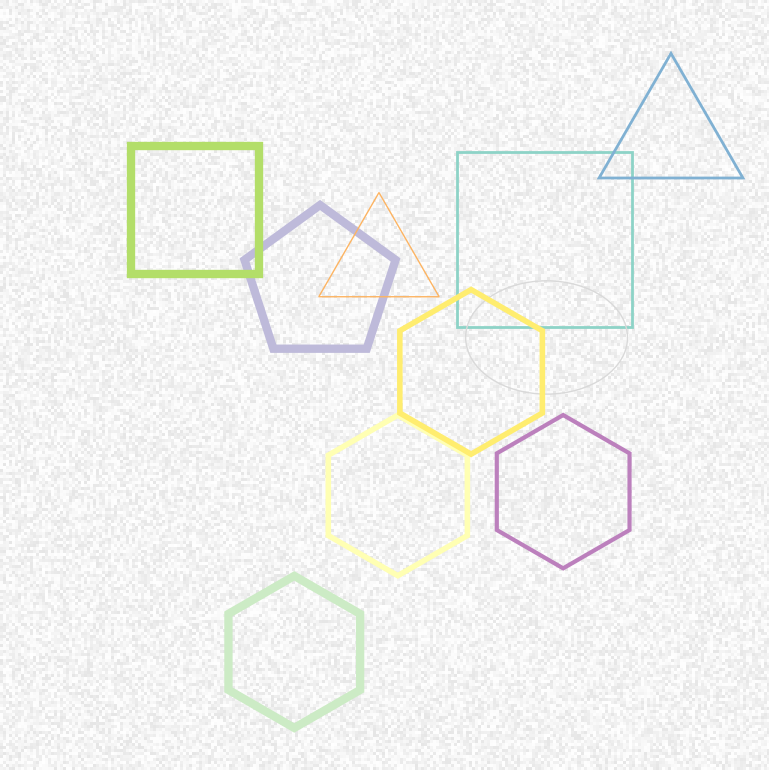[{"shape": "square", "thickness": 1, "radius": 0.57, "center": [0.707, 0.689]}, {"shape": "hexagon", "thickness": 2, "radius": 0.52, "center": [0.517, 0.357]}, {"shape": "pentagon", "thickness": 3, "radius": 0.52, "center": [0.416, 0.631]}, {"shape": "triangle", "thickness": 1, "radius": 0.54, "center": [0.871, 0.823]}, {"shape": "triangle", "thickness": 0.5, "radius": 0.45, "center": [0.492, 0.66]}, {"shape": "square", "thickness": 3, "radius": 0.41, "center": [0.253, 0.727]}, {"shape": "oval", "thickness": 0.5, "radius": 0.53, "center": [0.71, 0.562]}, {"shape": "hexagon", "thickness": 1.5, "radius": 0.5, "center": [0.731, 0.361]}, {"shape": "hexagon", "thickness": 3, "radius": 0.49, "center": [0.382, 0.153]}, {"shape": "hexagon", "thickness": 2, "radius": 0.53, "center": [0.612, 0.517]}]